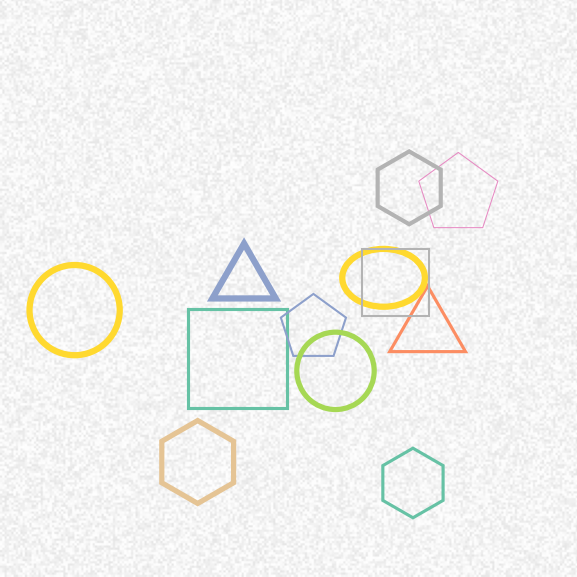[{"shape": "hexagon", "thickness": 1.5, "radius": 0.3, "center": [0.715, 0.163]}, {"shape": "square", "thickness": 1.5, "radius": 0.43, "center": [0.411, 0.379]}, {"shape": "triangle", "thickness": 1.5, "radius": 0.38, "center": [0.74, 0.428]}, {"shape": "triangle", "thickness": 3, "radius": 0.32, "center": [0.423, 0.514]}, {"shape": "pentagon", "thickness": 1, "radius": 0.3, "center": [0.543, 0.431]}, {"shape": "pentagon", "thickness": 0.5, "radius": 0.36, "center": [0.794, 0.663]}, {"shape": "circle", "thickness": 2.5, "radius": 0.33, "center": [0.581, 0.357]}, {"shape": "oval", "thickness": 3, "radius": 0.36, "center": [0.664, 0.518]}, {"shape": "circle", "thickness": 3, "radius": 0.39, "center": [0.129, 0.462]}, {"shape": "hexagon", "thickness": 2.5, "radius": 0.36, "center": [0.342, 0.199]}, {"shape": "hexagon", "thickness": 2, "radius": 0.32, "center": [0.709, 0.674]}, {"shape": "square", "thickness": 1, "radius": 0.29, "center": [0.684, 0.509]}]